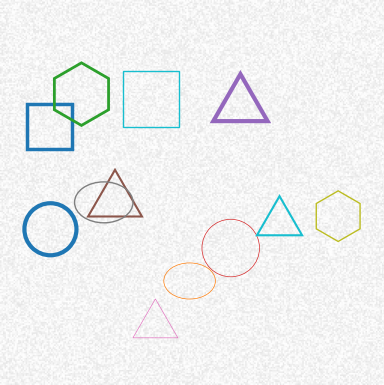[{"shape": "square", "thickness": 2.5, "radius": 0.29, "center": [0.129, 0.671]}, {"shape": "circle", "thickness": 3, "radius": 0.34, "center": [0.131, 0.405]}, {"shape": "oval", "thickness": 0.5, "radius": 0.34, "center": [0.492, 0.27]}, {"shape": "hexagon", "thickness": 2, "radius": 0.41, "center": [0.212, 0.756]}, {"shape": "circle", "thickness": 0.5, "radius": 0.37, "center": [0.599, 0.356]}, {"shape": "triangle", "thickness": 3, "radius": 0.41, "center": [0.625, 0.726]}, {"shape": "triangle", "thickness": 1.5, "radius": 0.4, "center": [0.299, 0.478]}, {"shape": "triangle", "thickness": 0.5, "radius": 0.34, "center": [0.404, 0.156]}, {"shape": "oval", "thickness": 1, "radius": 0.38, "center": [0.27, 0.474]}, {"shape": "hexagon", "thickness": 1, "radius": 0.33, "center": [0.878, 0.439]}, {"shape": "triangle", "thickness": 1.5, "radius": 0.34, "center": [0.726, 0.423]}, {"shape": "square", "thickness": 1, "radius": 0.36, "center": [0.393, 0.744]}]